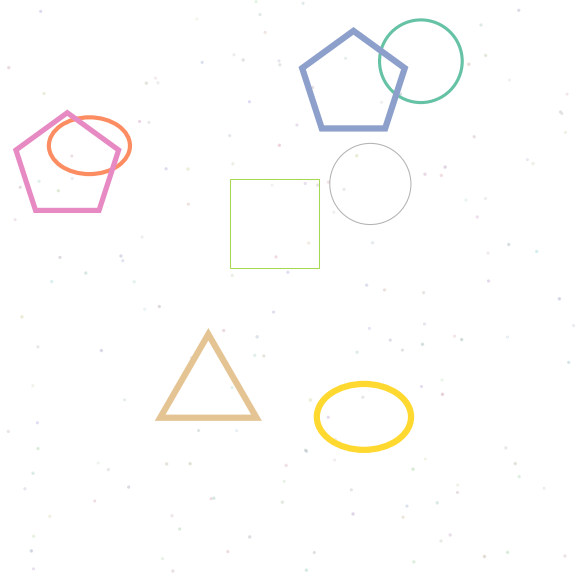[{"shape": "circle", "thickness": 1.5, "radius": 0.36, "center": [0.729, 0.893]}, {"shape": "oval", "thickness": 2, "radius": 0.35, "center": [0.155, 0.747]}, {"shape": "pentagon", "thickness": 3, "radius": 0.47, "center": [0.612, 0.852]}, {"shape": "pentagon", "thickness": 2.5, "radius": 0.47, "center": [0.117, 0.71]}, {"shape": "square", "thickness": 0.5, "radius": 0.38, "center": [0.475, 0.613]}, {"shape": "oval", "thickness": 3, "radius": 0.41, "center": [0.63, 0.277]}, {"shape": "triangle", "thickness": 3, "radius": 0.48, "center": [0.361, 0.324]}, {"shape": "circle", "thickness": 0.5, "radius": 0.35, "center": [0.641, 0.681]}]